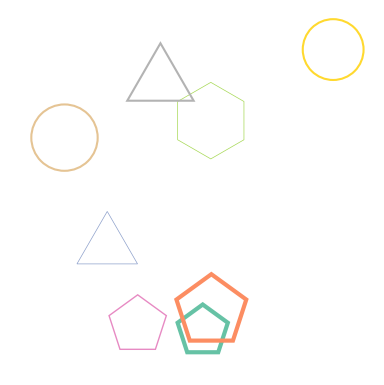[{"shape": "pentagon", "thickness": 3, "radius": 0.34, "center": [0.527, 0.141]}, {"shape": "pentagon", "thickness": 3, "radius": 0.48, "center": [0.549, 0.192]}, {"shape": "triangle", "thickness": 0.5, "radius": 0.45, "center": [0.279, 0.36]}, {"shape": "pentagon", "thickness": 1, "radius": 0.39, "center": [0.358, 0.156]}, {"shape": "hexagon", "thickness": 0.5, "radius": 0.5, "center": [0.548, 0.687]}, {"shape": "circle", "thickness": 1.5, "radius": 0.39, "center": [0.865, 0.871]}, {"shape": "circle", "thickness": 1.5, "radius": 0.43, "center": [0.168, 0.643]}, {"shape": "triangle", "thickness": 1.5, "radius": 0.5, "center": [0.417, 0.788]}]